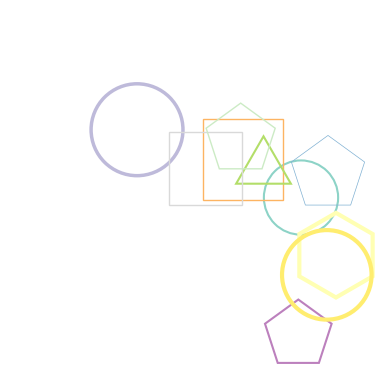[{"shape": "circle", "thickness": 1.5, "radius": 0.48, "center": [0.782, 0.487]}, {"shape": "hexagon", "thickness": 3, "radius": 0.55, "center": [0.873, 0.337]}, {"shape": "circle", "thickness": 2.5, "radius": 0.6, "center": [0.356, 0.663]}, {"shape": "pentagon", "thickness": 0.5, "radius": 0.5, "center": [0.852, 0.548]}, {"shape": "square", "thickness": 1, "radius": 0.52, "center": [0.631, 0.586]}, {"shape": "triangle", "thickness": 1.5, "radius": 0.41, "center": [0.684, 0.564]}, {"shape": "square", "thickness": 1, "radius": 0.47, "center": [0.534, 0.563]}, {"shape": "pentagon", "thickness": 1.5, "radius": 0.45, "center": [0.775, 0.131]}, {"shape": "pentagon", "thickness": 1, "radius": 0.47, "center": [0.625, 0.638]}, {"shape": "circle", "thickness": 3, "radius": 0.58, "center": [0.849, 0.286]}]